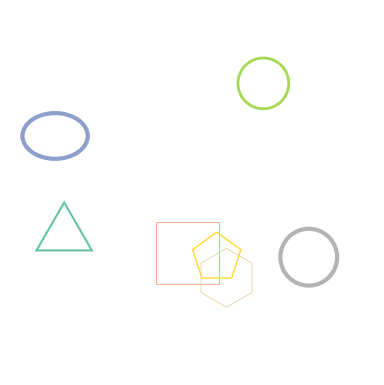[{"shape": "triangle", "thickness": 1.5, "radius": 0.42, "center": [0.167, 0.391]}, {"shape": "square", "thickness": 0.5, "radius": 0.41, "center": [0.487, 0.343]}, {"shape": "oval", "thickness": 3, "radius": 0.42, "center": [0.143, 0.647]}, {"shape": "circle", "thickness": 2, "radius": 0.33, "center": [0.684, 0.783]}, {"shape": "pentagon", "thickness": 1, "radius": 0.33, "center": [0.563, 0.331]}, {"shape": "hexagon", "thickness": 0.5, "radius": 0.38, "center": [0.588, 0.278]}, {"shape": "circle", "thickness": 3, "radius": 0.37, "center": [0.802, 0.332]}]